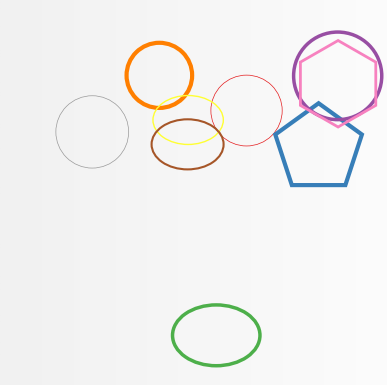[{"shape": "circle", "thickness": 0.5, "radius": 0.46, "center": [0.636, 0.713]}, {"shape": "pentagon", "thickness": 3, "radius": 0.59, "center": [0.822, 0.614]}, {"shape": "oval", "thickness": 2.5, "radius": 0.56, "center": [0.558, 0.129]}, {"shape": "circle", "thickness": 2.5, "radius": 0.57, "center": [0.871, 0.803]}, {"shape": "circle", "thickness": 3, "radius": 0.42, "center": [0.411, 0.804]}, {"shape": "oval", "thickness": 1, "radius": 0.45, "center": [0.486, 0.688]}, {"shape": "oval", "thickness": 1.5, "radius": 0.46, "center": [0.484, 0.625]}, {"shape": "hexagon", "thickness": 2, "radius": 0.56, "center": [0.873, 0.782]}, {"shape": "circle", "thickness": 0.5, "radius": 0.47, "center": [0.238, 0.657]}]